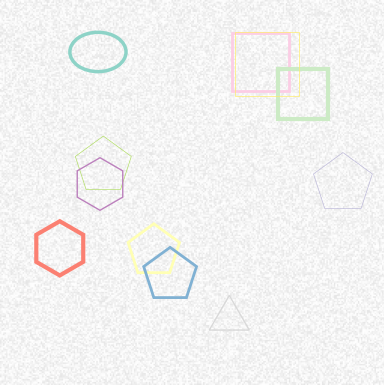[{"shape": "oval", "thickness": 2.5, "radius": 0.36, "center": [0.254, 0.865]}, {"shape": "pentagon", "thickness": 2, "radius": 0.35, "center": [0.4, 0.349]}, {"shape": "pentagon", "thickness": 0.5, "radius": 0.4, "center": [0.891, 0.523]}, {"shape": "hexagon", "thickness": 3, "radius": 0.35, "center": [0.155, 0.355]}, {"shape": "pentagon", "thickness": 2, "radius": 0.36, "center": [0.442, 0.285]}, {"shape": "pentagon", "thickness": 0.5, "radius": 0.38, "center": [0.268, 0.57]}, {"shape": "square", "thickness": 2, "radius": 0.37, "center": [0.677, 0.839]}, {"shape": "triangle", "thickness": 1, "radius": 0.3, "center": [0.596, 0.173]}, {"shape": "hexagon", "thickness": 1, "radius": 0.34, "center": [0.26, 0.522]}, {"shape": "square", "thickness": 3, "radius": 0.32, "center": [0.788, 0.756]}, {"shape": "square", "thickness": 0.5, "radius": 0.42, "center": [0.694, 0.833]}]